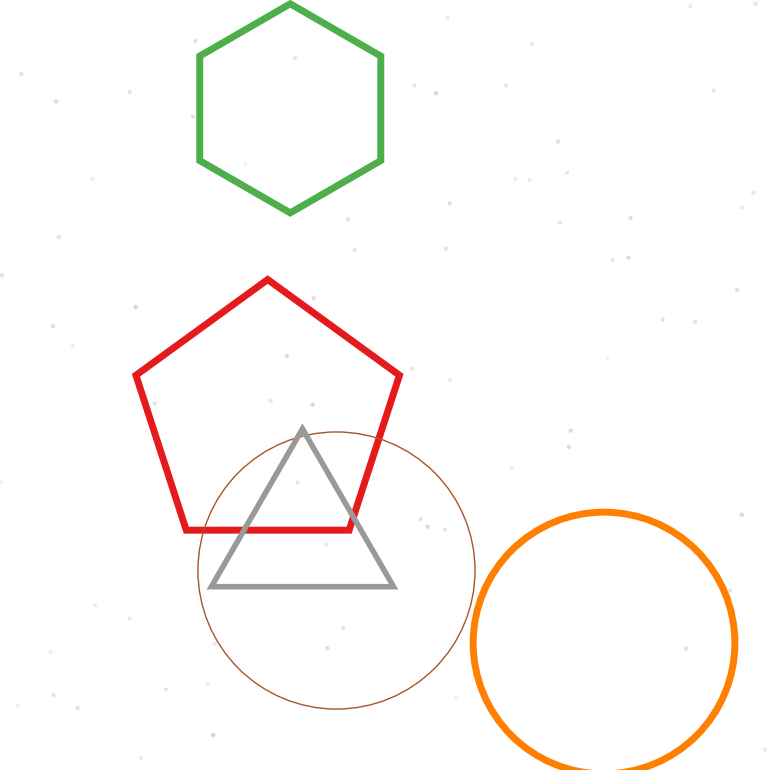[{"shape": "pentagon", "thickness": 2.5, "radius": 0.9, "center": [0.348, 0.457]}, {"shape": "hexagon", "thickness": 2.5, "radius": 0.68, "center": [0.377, 0.859]}, {"shape": "circle", "thickness": 2.5, "radius": 0.85, "center": [0.784, 0.165]}, {"shape": "circle", "thickness": 0.5, "radius": 0.9, "center": [0.437, 0.259]}, {"shape": "triangle", "thickness": 2, "radius": 0.68, "center": [0.393, 0.306]}]